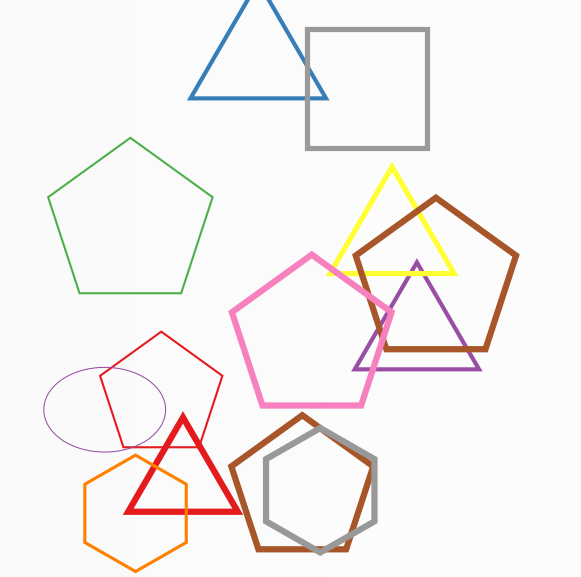[{"shape": "pentagon", "thickness": 1, "radius": 0.55, "center": [0.277, 0.314]}, {"shape": "triangle", "thickness": 3, "radius": 0.54, "center": [0.315, 0.167]}, {"shape": "triangle", "thickness": 2, "radius": 0.67, "center": [0.444, 0.896]}, {"shape": "pentagon", "thickness": 1, "radius": 0.74, "center": [0.224, 0.612]}, {"shape": "oval", "thickness": 0.5, "radius": 0.52, "center": [0.18, 0.29]}, {"shape": "triangle", "thickness": 2, "radius": 0.62, "center": [0.717, 0.421]}, {"shape": "hexagon", "thickness": 1.5, "radius": 0.5, "center": [0.233, 0.11]}, {"shape": "triangle", "thickness": 2.5, "radius": 0.62, "center": [0.675, 0.587]}, {"shape": "pentagon", "thickness": 3, "radius": 0.64, "center": [0.52, 0.152]}, {"shape": "pentagon", "thickness": 3, "radius": 0.73, "center": [0.75, 0.512]}, {"shape": "pentagon", "thickness": 3, "radius": 0.72, "center": [0.536, 0.414]}, {"shape": "square", "thickness": 2.5, "radius": 0.52, "center": [0.632, 0.846]}, {"shape": "hexagon", "thickness": 3, "radius": 0.54, "center": [0.551, 0.15]}]